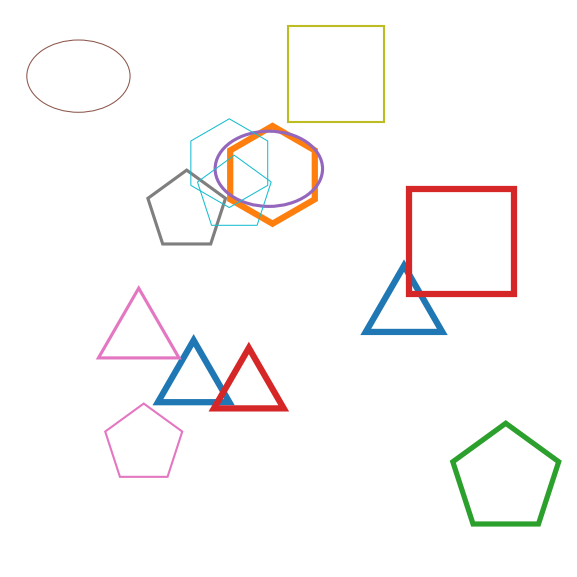[{"shape": "triangle", "thickness": 3, "radius": 0.38, "center": [0.7, 0.463]}, {"shape": "triangle", "thickness": 3, "radius": 0.36, "center": [0.335, 0.338]}, {"shape": "hexagon", "thickness": 3, "radius": 0.42, "center": [0.472, 0.696]}, {"shape": "pentagon", "thickness": 2.5, "radius": 0.48, "center": [0.876, 0.17]}, {"shape": "square", "thickness": 3, "radius": 0.45, "center": [0.799, 0.581]}, {"shape": "triangle", "thickness": 3, "radius": 0.35, "center": [0.431, 0.327]}, {"shape": "oval", "thickness": 1.5, "radius": 0.47, "center": [0.466, 0.707]}, {"shape": "oval", "thickness": 0.5, "radius": 0.45, "center": [0.136, 0.867]}, {"shape": "pentagon", "thickness": 1, "radius": 0.35, "center": [0.249, 0.23]}, {"shape": "triangle", "thickness": 1.5, "radius": 0.4, "center": [0.24, 0.42]}, {"shape": "pentagon", "thickness": 1.5, "radius": 0.35, "center": [0.323, 0.634]}, {"shape": "square", "thickness": 1, "radius": 0.42, "center": [0.581, 0.871]}, {"shape": "hexagon", "thickness": 0.5, "radius": 0.38, "center": [0.397, 0.717]}, {"shape": "pentagon", "thickness": 0.5, "radius": 0.34, "center": [0.406, 0.663]}]